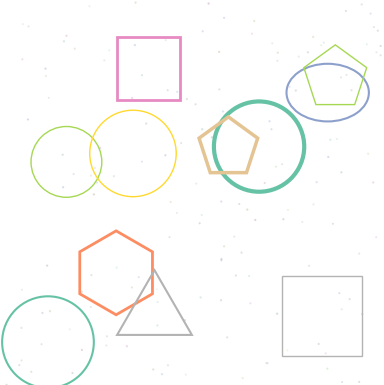[{"shape": "circle", "thickness": 1.5, "radius": 0.6, "center": [0.125, 0.111]}, {"shape": "circle", "thickness": 3, "radius": 0.59, "center": [0.673, 0.619]}, {"shape": "hexagon", "thickness": 2, "radius": 0.55, "center": [0.302, 0.291]}, {"shape": "oval", "thickness": 1.5, "radius": 0.53, "center": [0.851, 0.759]}, {"shape": "square", "thickness": 2, "radius": 0.41, "center": [0.386, 0.822]}, {"shape": "pentagon", "thickness": 1, "radius": 0.43, "center": [0.871, 0.798]}, {"shape": "circle", "thickness": 1, "radius": 0.46, "center": [0.173, 0.579]}, {"shape": "circle", "thickness": 1, "radius": 0.56, "center": [0.345, 0.601]}, {"shape": "pentagon", "thickness": 2.5, "radius": 0.4, "center": [0.593, 0.616]}, {"shape": "square", "thickness": 1, "radius": 0.52, "center": [0.837, 0.18]}, {"shape": "triangle", "thickness": 1.5, "radius": 0.56, "center": [0.401, 0.186]}]